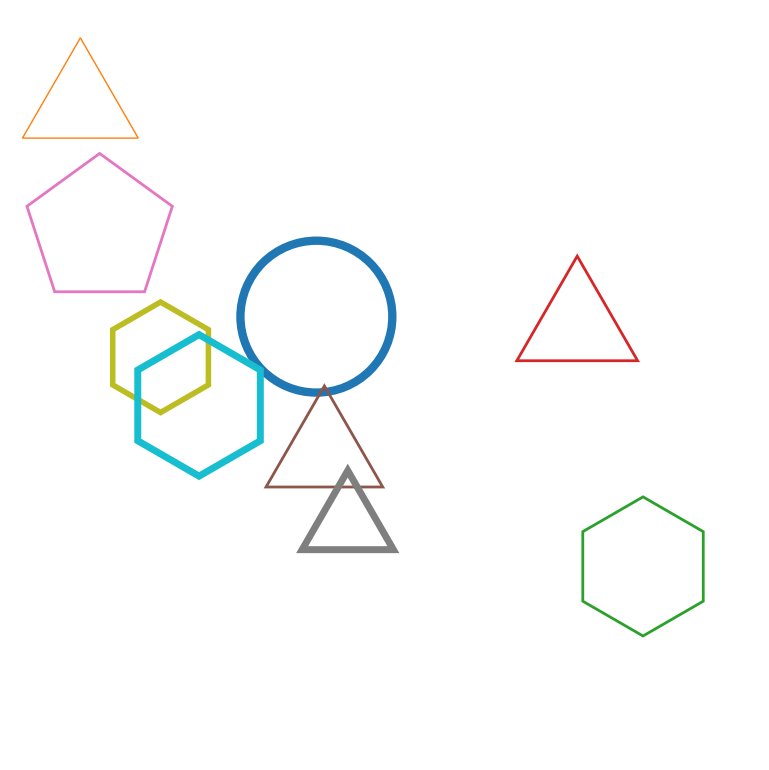[{"shape": "circle", "thickness": 3, "radius": 0.49, "center": [0.411, 0.589]}, {"shape": "triangle", "thickness": 0.5, "radius": 0.43, "center": [0.104, 0.864]}, {"shape": "hexagon", "thickness": 1, "radius": 0.45, "center": [0.835, 0.264]}, {"shape": "triangle", "thickness": 1, "radius": 0.45, "center": [0.75, 0.577]}, {"shape": "triangle", "thickness": 1, "radius": 0.44, "center": [0.421, 0.411]}, {"shape": "pentagon", "thickness": 1, "radius": 0.5, "center": [0.129, 0.701]}, {"shape": "triangle", "thickness": 2.5, "radius": 0.34, "center": [0.452, 0.32]}, {"shape": "hexagon", "thickness": 2, "radius": 0.36, "center": [0.209, 0.536]}, {"shape": "hexagon", "thickness": 2.5, "radius": 0.46, "center": [0.259, 0.474]}]